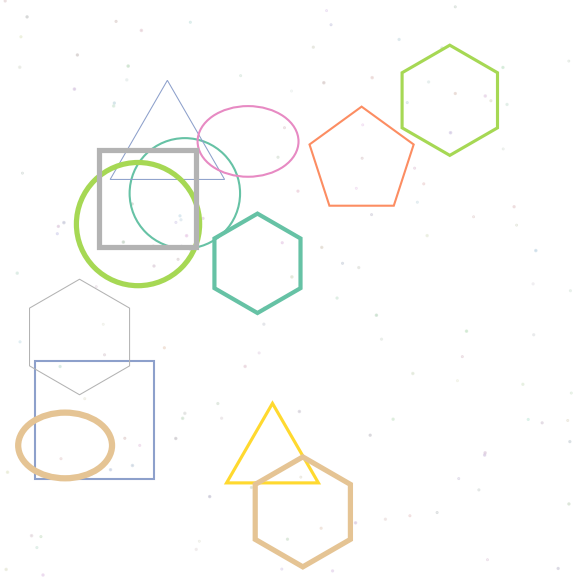[{"shape": "hexagon", "thickness": 2, "radius": 0.43, "center": [0.446, 0.543]}, {"shape": "circle", "thickness": 1, "radius": 0.48, "center": [0.32, 0.664]}, {"shape": "pentagon", "thickness": 1, "radius": 0.47, "center": [0.626, 0.72]}, {"shape": "triangle", "thickness": 0.5, "radius": 0.57, "center": [0.29, 0.746]}, {"shape": "square", "thickness": 1, "radius": 0.51, "center": [0.164, 0.272]}, {"shape": "oval", "thickness": 1, "radius": 0.44, "center": [0.43, 0.754]}, {"shape": "circle", "thickness": 2.5, "radius": 0.53, "center": [0.239, 0.611]}, {"shape": "hexagon", "thickness": 1.5, "radius": 0.48, "center": [0.779, 0.825]}, {"shape": "triangle", "thickness": 1.5, "radius": 0.46, "center": [0.472, 0.209]}, {"shape": "hexagon", "thickness": 2.5, "radius": 0.48, "center": [0.524, 0.113]}, {"shape": "oval", "thickness": 3, "radius": 0.41, "center": [0.113, 0.228]}, {"shape": "hexagon", "thickness": 0.5, "radius": 0.5, "center": [0.138, 0.416]}, {"shape": "square", "thickness": 2.5, "radius": 0.42, "center": [0.255, 0.656]}]